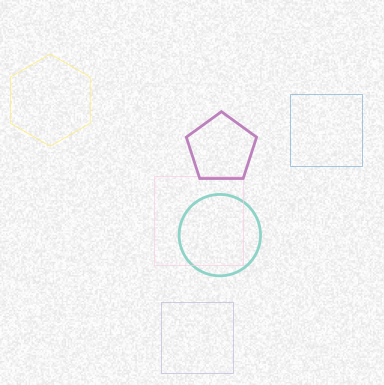[{"shape": "circle", "thickness": 2, "radius": 0.53, "center": [0.571, 0.389]}, {"shape": "square", "thickness": 0.5, "radius": 0.46, "center": [0.512, 0.123]}, {"shape": "square", "thickness": 0.5, "radius": 0.47, "center": [0.847, 0.663]}, {"shape": "square", "thickness": 0.5, "radius": 0.58, "center": [0.515, 0.428]}, {"shape": "pentagon", "thickness": 2, "radius": 0.48, "center": [0.575, 0.614]}, {"shape": "hexagon", "thickness": 0.5, "radius": 0.6, "center": [0.131, 0.74]}]